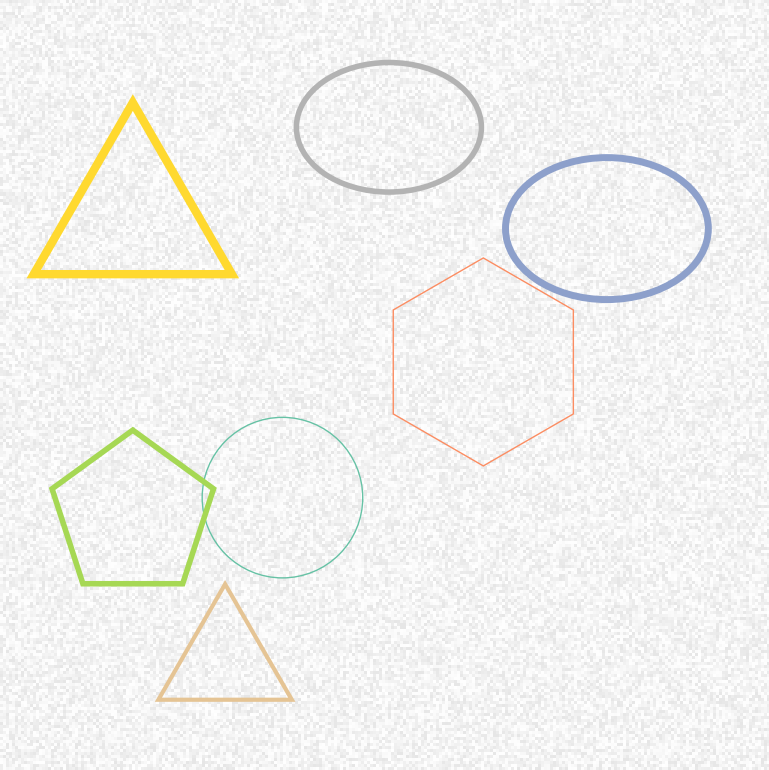[{"shape": "circle", "thickness": 0.5, "radius": 0.52, "center": [0.367, 0.354]}, {"shape": "hexagon", "thickness": 0.5, "radius": 0.68, "center": [0.628, 0.53]}, {"shape": "oval", "thickness": 2.5, "radius": 0.66, "center": [0.788, 0.703]}, {"shape": "pentagon", "thickness": 2, "radius": 0.55, "center": [0.172, 0.331]}, {"shape": "triangle", "thickness": 3, "radius": 0.74, "center": [0.172, 0.718]}, {"shape": "triangle", "thickness": 1.5, "radius": 0.5, "center": [0.292, 0.141]}, {"shape": "oval", "thickness": 2, "radius": 0.6, "center": [0.505, 0.835]}]